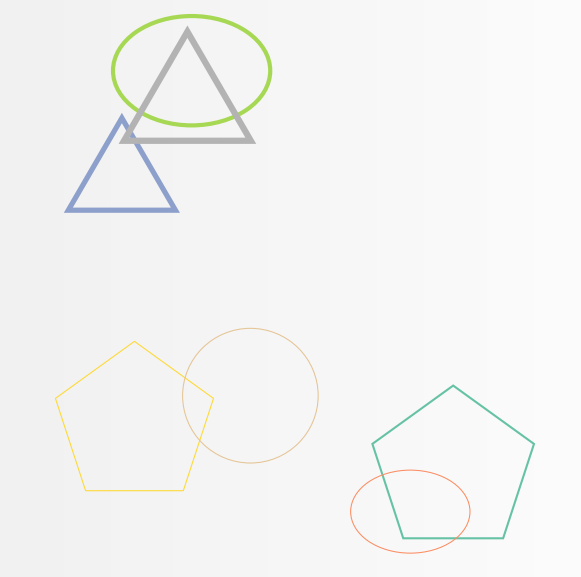[{"shape": "pentagon", "thickness": 1, "radius": 0.73, "center": [0.78, 0.185]}, {"shape": "oval", "thickness": 0.5, "radius": 0.51, "center": [0.706, 0.113]}, {"shape": "triangle", "thickness": 2.5, "radius": 0.53, "center": [0.21, 0.688]}, {"shape": "oval", "thickness": 2, "radius": 0.68, "center": [0.33, 0.877]}, {"shape": "pentagon", "thickness": 0.5, "radius": 0.71, "center": [0.231, 0.265]}, {"shape": "circle", "thickness": 0.5, "radius": 0.58, "center": [0.431, 0.314]}, {"shape": "triangle", "thickness": 3, "radius": 0.63, "center": [0.322, 0.818]}]